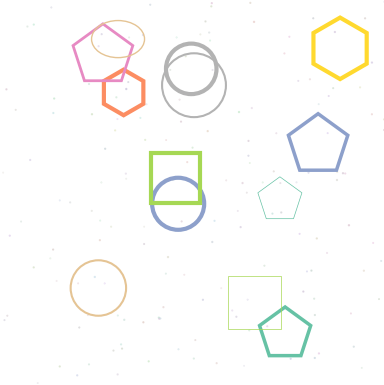[{"shape": "pentagon", "thickness": 0.5, "radius": 0.3, "center": [0.727, 0.481]}, {"shape": "pentagon", "thickness": 2.5, "radius": 0.35, "center": [0.741, 0.133]}, {"shape": "hexagon", "thickness": 3, "radius": 0.3, "center": [0.321, 0.76]}, {"shape": "circle", "thickness": 3, "radius": 0.34, "center": [0.463, 0.471]}, {"shape": "pentagon", "thickness": 2.5, "radius": 0.41, "center": [0.826, 0.624]}, {"shape": "pentagon", "thickness": 2, "radius": 0.41, "center": [0.267, 0.856]}, {"shape": "square", "thickness": 3, "radius": 0.32, "center": [0.456, 0.537]}, {"shape": "square", "thickness": 0.5, "radius": 0.34, "center": [0.662, 0.214]}, {"shape": "hexagon", "thickness": 3, "radius": 0.4, "center": [0.883, 0.874]}, {"shape": "oval", "thickness": 1, "radius": 0.34, "center": [0.307, 0.898]}, {"shape": "circle", "thickness": 1.5, "radius": 0.36, "center": [0.256, 0.252]}, {"shape": "circle", "thickness": 1.5, "radius": 0.41, "center": [0.504, 0.779]}, {"shape": "circle", "thickness": 3, "radius": 0.33, "center": [0.497, 0.821]}]